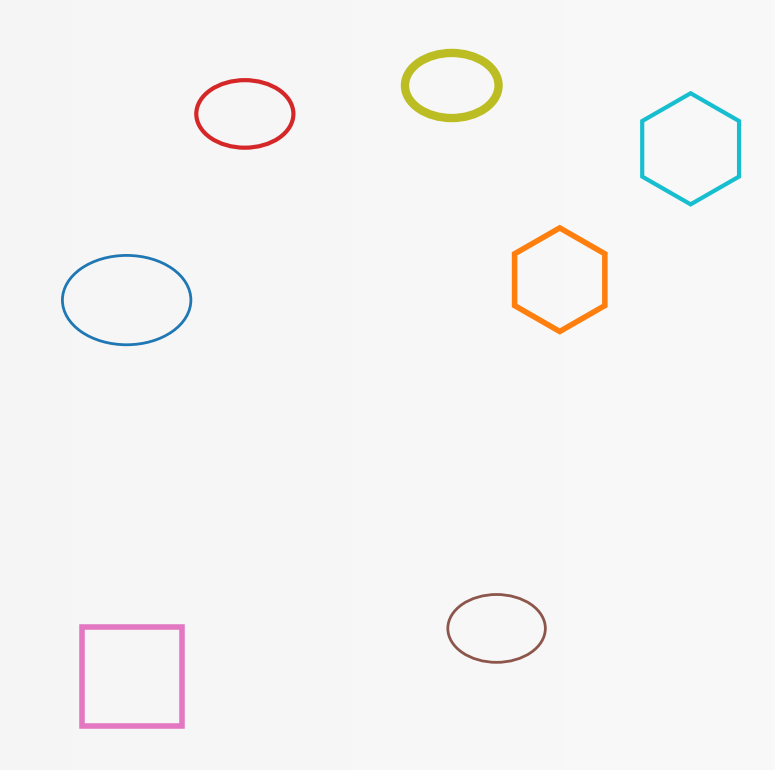[{"shape": "oval", "thickness": 1, "radius": 0.41, "center": [0.163, 0.61]}, {"shape": "hexagon", "thickness": 2, "radius": 0.34, "center": [0.722, 0.637]}, {"shape": "oval", "thickness": 1.5, "radius": 0.31, "center": [0.316, 0.852]}, {"shape": "oval", "thickness": 1, "radius": 0.31, "center": [0.641, 0.184]}, {"shape": "square", "thickness": 2, "radius": 0.32, "center": [0.171, 0.121]}, {"shape": "oval", "thickness": 3, "radius": 0.3, "center": [0.583, 0.889]}, {"shape": "hexagon", "thickness": 1.5, "radius": 0.36, "center": [0.891, 0.807]}]